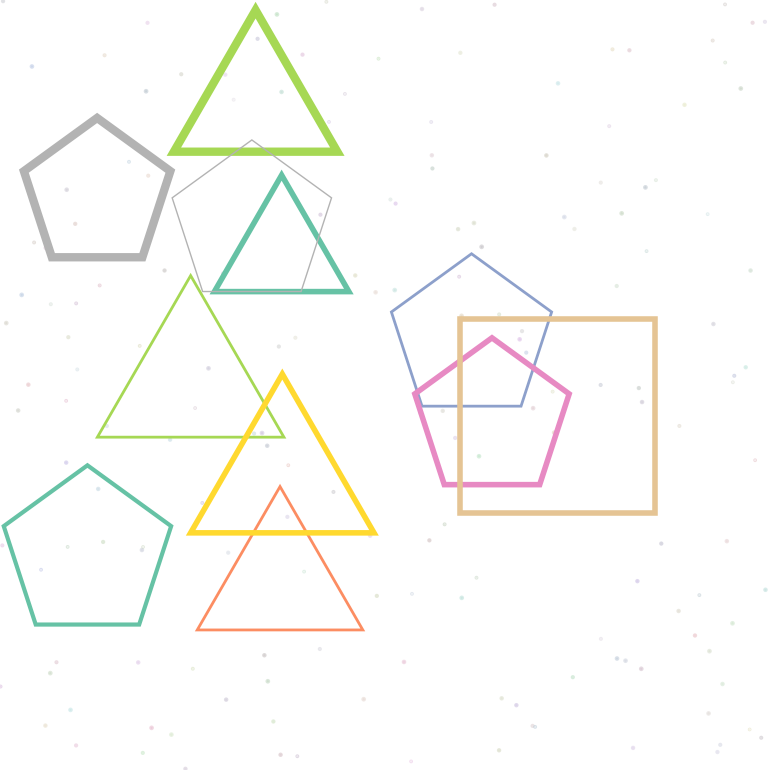[{"shape": "triangle", "thickness": 2, "radius": 0.5, "center": [0.366, 0.672]}, {"shape": "pentagon", "thickness": 1.5, "radius": 0.57, "center": [0.114, 0.281]}, {"shape": "triangle", "thickness": 1, "radius": 0.62, "center": [0.364, 0.244]}, {"shape": "pentagon", "thickness": 1, "radius": 0.55, "center": [0.612, 0.561]}, {"shape": "pentagon", "thickness": 2, "radius": 0.53, "center": [0.639, 0.456]}, {"shape": "triangle", "thickness": 1, "radius": 0.7, "center": [0.248, 0.502]}, {"shape": "triangle", "thickness": 3, "radius": 0.61, "center": [0.332, 0.864]}, {"shape": "triangle", "thickness": 2, "radius": 0.69, "center": [0.367, 0.377]}, {"shape": "square", "thickness": 2, "radius": 0.63, "center": [0.724, 0.46]}, {"shape": "pentagon", "thickness": 0.5, "radius": 0.54, "center": [0.327, 0.709]}, {"shape": "pentagon", "thickness": 3, "radius": 0.5, "center": [0.126, 0.747]}]